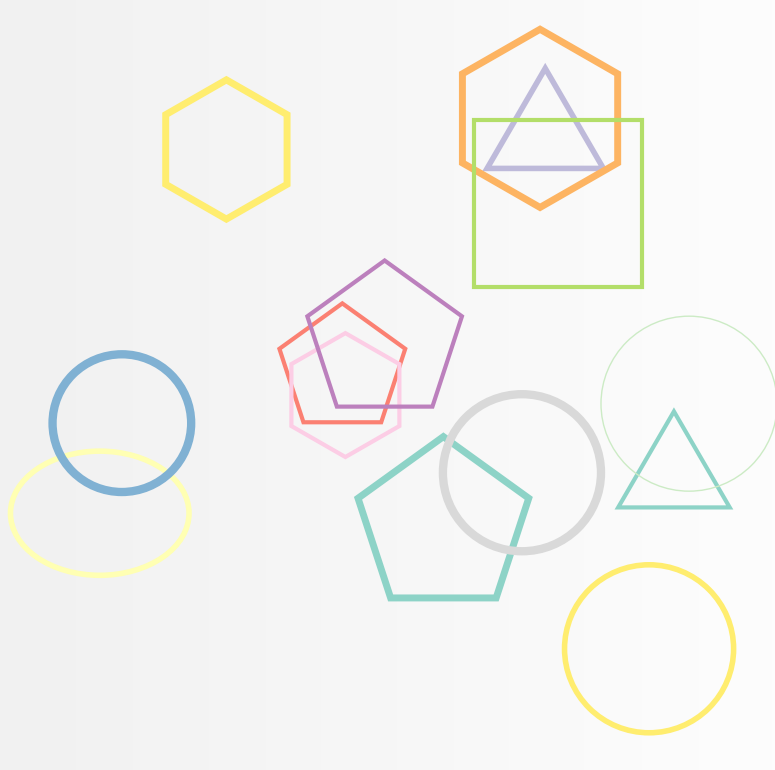[{"shape": "pentagon", "thickness": 2.5, "radius": 0.58, "center": [0.572, 0.317]}, {"shape": "triangle", "thickness": 1.5, "radius": 0.42, "center": [0.87, 0.383]}, {"shape": "oval", "thickness": 2, "radius": 0.58, "center": [0.129, 0.333]}, {"shape": "triangle", "thickness": 2, "radius": 0.43, "center": [0.704, 0.825]}, {"shape": "pentagon", "thickness": 1.5, "radius": 0.43, "center": [0.442, 0.521]}, {"shape": "circle", "thickness": 3, "radius": 0.45, "center": [0.157, 0.45]}, {"shape": "hexagon", "thickness": 2.5, "radius": 0.58, "center": [0.697, 0.846]}, {"shape": "square", "thickness": 1.5, "radius": 0.54, "center": [0.72, 0.735]}, {"shape": "hexagon", "thickness": 1.5, "radius": 0.4, "center": [0.446, 0.487]}, {"shape": "circle", "thickness": 3, "radius": 0.51, "center": [0.673, 0.386]}, {"shape": "pentagon", "thickness": 1.5, "radius": 0.52, "center": [0.496, 0.557]}, {"shape": "circle", "thickness": 0.5, "radius": 0.57, "center": [0.889, 0.476]}, {"shape": "hexagon", "thickness": 2.5, "radius": 0.45, "center": [0.292, 0.806]}, {"shape": "circle", "thickness": 2, "radius": 0.55, "center": [0.838, 0.157]}]